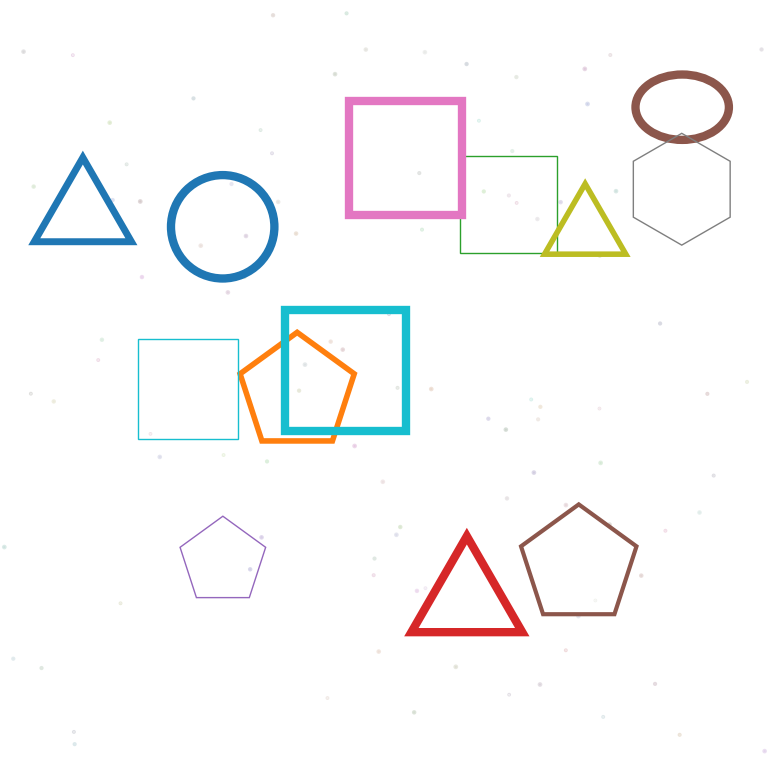[{"shape": "triangle", "thickness": 2.5, "radius": 0.36, "center": [0.108, 0.722]}, {"shape": "circle", "thickness": 3, "radius": 0.34, "center": [0.289, 0.705]}, {"shape": "pentagon", "thickness": 2, "radius": 0.39, "center": [0.386, 0.49]}, {"shape": "square", "thickness": 0.5, "radius": 0.31, "center": [0.661, 0.734]}, {"shape": "triangle", "thickness": 3, "radius": 0.42, "center": [0.606, 0.221]}, {"shape": "pentagon", "thickness": 0.5, "radius": 0.29, "center": [0.289, 0.271]}, {"shape": "pentagon", "thickness": 1.5, "radius": 0.39, "center": [0.752, 0.266]}, {"shape": "oval", "thickness": 3, "radius": 0.3, "center": [0.886, 0.861]}, {"shape": "square", "thickness": 3, "radius": 0.37, "center": [0.527, 0.795]}, {"shape": "hexagon", "thickness": 0.5, "radius": 0.36, "center": [0.885, 0.754]}, {"shape": "triangle", "thickness": 2, "radius": 0.3, "center": [0.76, 0.7]}, {"shape": "square", "thickness": 0.5, "radius": 0.33, "center": [0.244, 0.495]}, {"shape": "square", "thickness": 3, "radius": 0.39, "center": [0.449, 0.519]}]